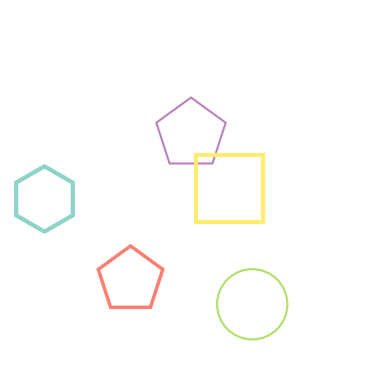[{"shape": "hexagon", "thickness": 3, "radius": 0.42, "center": [0.116, 0.483]}, {"shape": "pentagon", "thickness": 2.5, "radius": 0.44, "center": [0.339, 0.273]}, {"shape": "circle", "thickness": 1.5, "radius": 0.46, "center": [0.655, 0.21]}, {"shape": "pentagon", "thickness": 1.5, "radius": 0.47, "center": [0.496, 0.652]}, {"shape": "square", "thickness": 3, "radius": 0.44, "center": [0.596, 0.511]}]